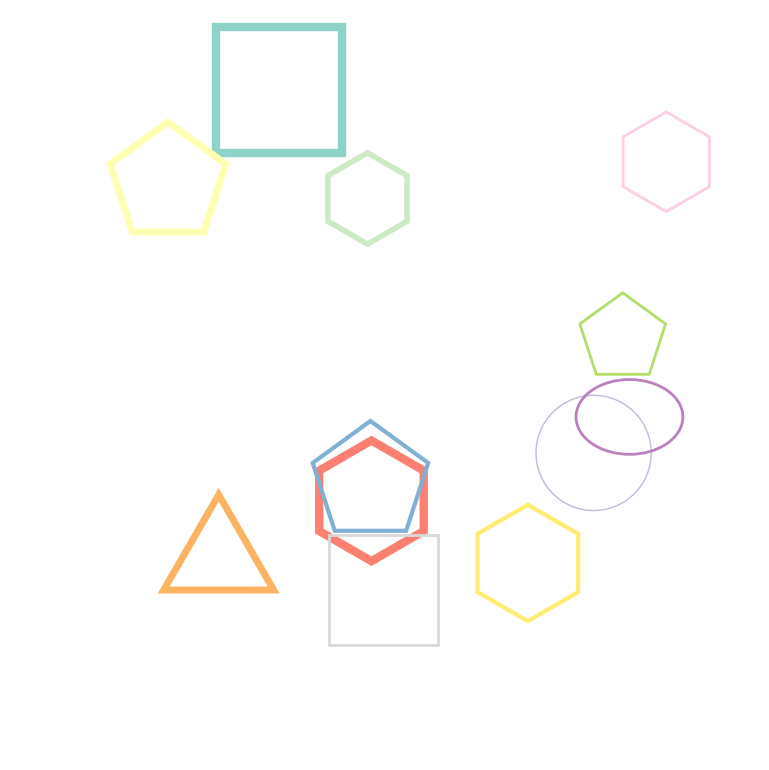[{"shape": "square", "thickness": 3, "radius": 0.41, "center": [0.362, 0.883]}, {"shape": "pentagon", "thickness": 2.5, "radius": 0.39, "center": [0.218, 0.763]}, {"shape": "circle", "thickness": 0.5, "radius": 0.37, "center": [0.771, 0.412]}, {"shape": "hexagon", "thickness": 3, "radius": 0.39, "center": [0.482, 0.35]}, {"shape": "pentagon", "thickness": 1.5, "radius": 0.39, "center": [0.481, 0.374]}, {"shape": "triangle", "thickness": 2.5, "radius": 0.41, "center": [0.284, 0.275]}, {"shape": "pentagon", "thickness": 1, "radius": 0.29, "center": [0.809, 0.561]}, {"shape": "hexagon", "thickness": 1, "radius": 0.32, "center": [0.865, 0.79]}, {"shape": "square", "thickness": 1, "radius": 0.36, "center": [0.498, 0.234]}, {"shape": "oval", "thickness": 1, "radius": 0.35, "center": [0.817, 0.459]}, {"shape": "hexagon", "thickness": 2, "radius": 0.3, "center": [0.477, 0.742]}, {"shape": "hexagon", "thickness": 1.5, "radius": 0.38, "center": [0.685, 0.269]}]